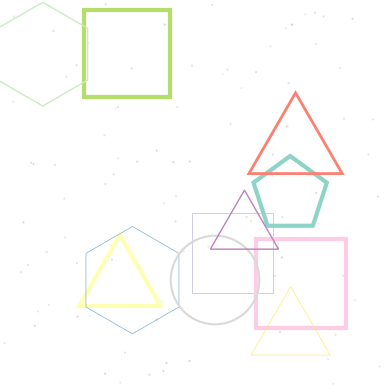[{"shape": "pentagon", "thickness": 3, "radius": 0.5, "center": [0.754, 0.495]}, {"shape": "triangle", "thickness": 3, "radius": 0.61, "center": [0.311, 0.267]}, {"shape": "square", "thickness": 0.5, "radius": 0.52, "center": [0.603, 0.342]}, {"shape": "triangle", "thickness": 2, "radius": 0.7, "center": [0.768, 0.619]}, {"shape": "hexagon", "thickness": 0.5, "radius": 0.7, "center": [0.344, 0.272]}, {"shape": "square", "thickness": 3, "radius": 0.56, "center": [0.33, 0.861]}, {"shape": "square", "thickness": 3, "radius": 0.58, "center": [0.782, 0.263]}, {"shape": "circle", "thickness": 1.5, "radius": 0.58, "center": [0.559, 0.273]}, {"shape": "triangle", "thickness": 1, "radius": 0.51, "center": [0.635, 0.404]}, {"shape": "hexagon", "thickness": 1, "radius": 0.67, "center": [0.111, 0.859]}, {"shape": "triangle", "thickness": 0.5, "radius": 0.59, "center": [0.755, 0.137]}]